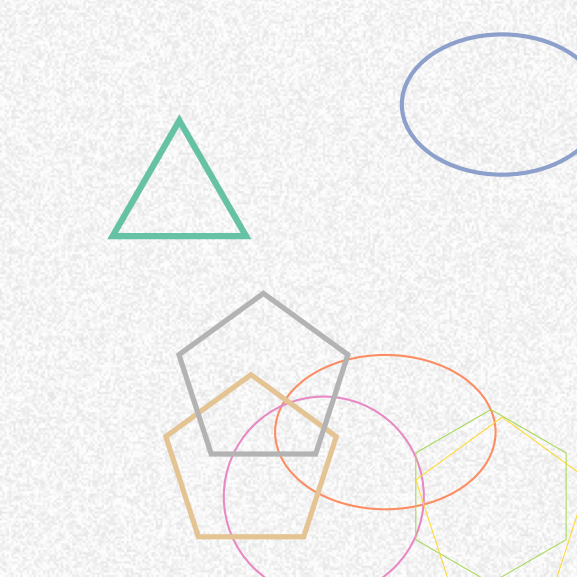[{"shape": "triangle", "thickness": 3, "radius": 0.67, "center": [0.311, 0.657]}, {"shape": "oval", "thickness": 1, "radius": 0.95, "center": [0.667, 0.251]}, {"shape": "oval", "thickness": 2, "radius": 0.87, "center": [0.869, 0.818]}, {"shape": "circle", "thickness": 1, "radius": 0.87, "center": [0.561, 0.139]}, {"shape": "hexagon", "thickness": 0.5, "radius": 0.75, "center": [0.85, 0.14]}, {"shape": "pentagon", "thickness": 0.5, "radius": 0.79, "center": [0.87, 0.12]}, {"shape": "pentagon", "thickness": 2.5, "radius": 0.78, "center": [0.435, 0.195]}, {"shape": "pentagon", "thickness": 2.5, "radius": 0.77, "center": [0.456, 0.337]}]